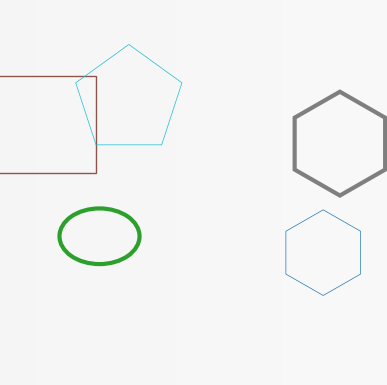[{"shape": "hexagon", "thickness": 0.5, "radius": 0.56, "center": [0.834, 0.344]}, {"shape": "oval", "thickness": 3, "radius": 0.52, "center": [0.257, 0.386]}, {"shape": "square", "thickness": 1, "radius": 0.63, "center": [0.121, 0.676]}, {"shape": "hexagon", "thickness": 3, "radius": 0.67, "center": [0.877, 0.627]}, {"shape": "pentagon", "thickness": 0.5, "radius": 0.72, "center": [0.332, 0.74]}]